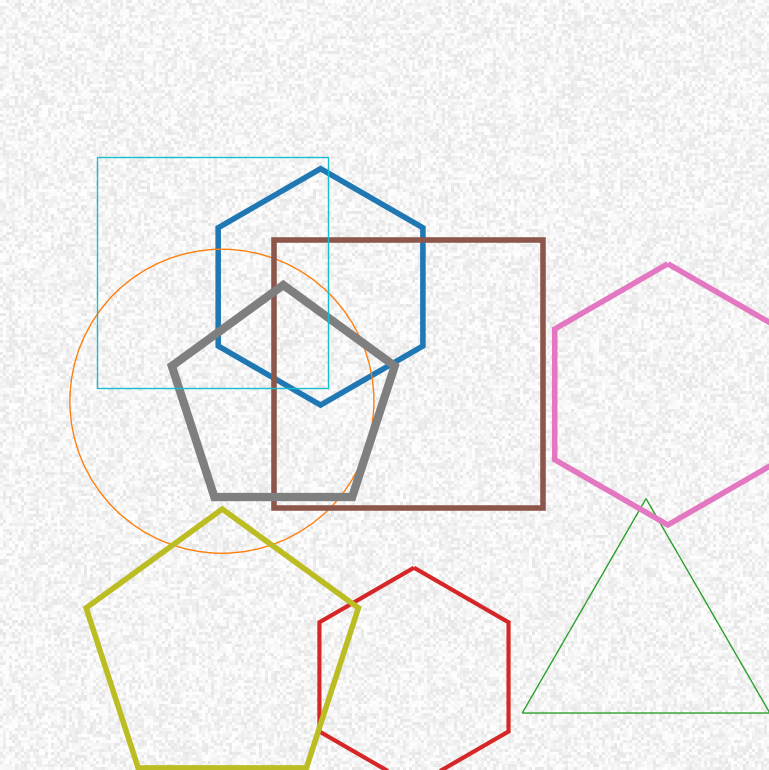[{"shape": "hexagon", "thickness": 2, "radius": 0.77, "center": [0.416, 0.627]}, {"shape": "circle", "thickness": 0.5, "radius": 0.99, "center": [0.288, 0.479]}, {"shape": "triangle", "thickness": 0.5, "radius": 0.93, "center": [0.839, 0.167]}, {"shape": "hexagon", "thickness": 1.5, "radius": 0.71, "center": [0.538, 0.121]}, {"shape": "square", "thickness": 2, "radius": 0.87, "center": [0.53, 0.514]}, {"shape": "hexagon", "thickness": 2, "radius": 0.85, "center": [0.867, 0.488]}, {"shape": "pentagon", "thickness": 3, "radius": 0.76, "center": [0.368, 0.478]}, {"shape": "pentagon", "thickness": 2, "radius": 0.93, "center": [0.289, 0.153]}, {"shape": "square", "thickness": 0.5, "radius": 0.75, "center": [0.276, 0.646]}]